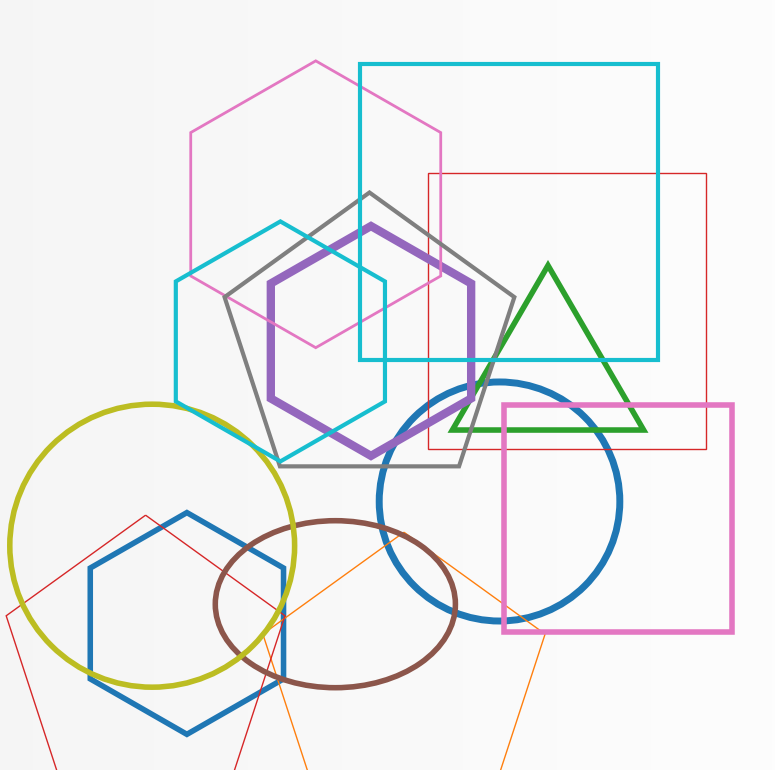[{"shape": "circle", "thickness": 2.5, "radius": 0.78, "center": [0.645, 0.349]}, {"shape": "hexagon", "thickness": 2, "radius": 0.72, "center": [0.241, 0.19]}, {"shape": "pentagon", "thickness": 0.5, "radius": 0.96, "center": [0.521, 0.117]}, {"shape": "triangle", "thickness": 2, "radius": 0.71, "center": [0.707, 0.513]}, {"shape": "pentagon", "thickness": 0.5, "radius": 0.95, "center": [0.188, 0.142]}, {"shape": "square", "thickness": 0.5, "radius": 0.9, "center": [0.732, 0.596]}, {"shape": "hexagon", "thickness": 3, "radius": 0.75, "center": [0.479, 0.557]}, {"shape": "oval", "thickness": 2, "radius": 0.77, "center": [0.433, 0.215]}, {"shape": "hexagon", "thickness": 1, "radius": 0.93, "center": [0.407, 0.735]}, {"shape": "square", "thickness": 2, "radius": 0.74, "center": [0.797, 0.327]}, {"shape": "pentagon", "thickness": 1.5, "radius": 0.98, "center": [0.477, 0.553]}, {"shape": "circle", "thickness": 2, "radius": 0.92, "center": [0.196, 0.291]}, {"shape": "square", "thickness": 1.5, "radius": 0.96, "center": [0.657, 0.724]}, {"shape": "hexagon", "thickness": 1.5, "radius": 0.78, "center": [0.362, 0.557]}]